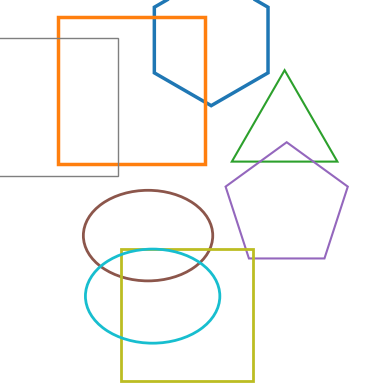[{"shape": "hexagon", "thickness": 2.5, "radius": 0.85, "center": [0.549, 0.896]}, {"shape": "square", "thickness": 2.5, "radius": 0.96, "center": [0.342, 0.765]}, {"shape": "triangle", "thickness": 1.5, "radius": 0.79, "center": [0.739, 0.659]}, {"shape": "pentagon", "thickness": 1.5, "radius": 0.83, "center": [0.745, 0.464]}, {"shape": "oval", "thickness": 2, "radius": 0.84, "center": [0.385, 0.388]}, {"shape": "square", "thickness": 1, "radius": 0.9, "center": [0.127, 0.723]}, {"shape": "square", "thickness": 2, "radius": 0.85, "center": [0.486, 0.182]}, {"shape": "oval", "thickness": 2, "radius": 0.87, "center": [0.396, 0.231]}]